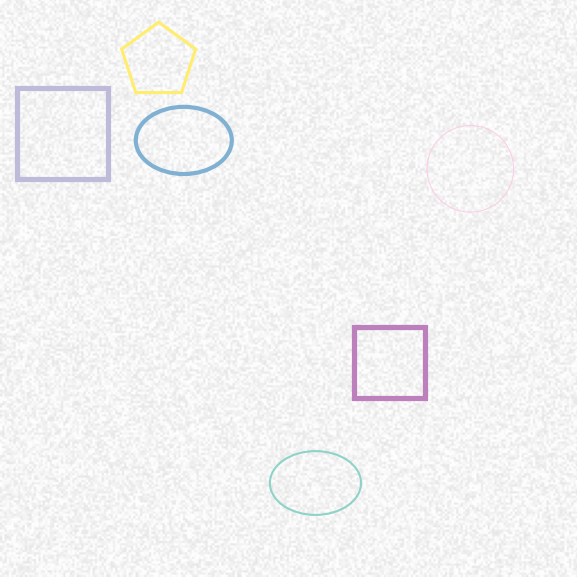[{"shape": "oval", "thickness": 1, "radius": 0.39, "center": [0.546, 0.163]}, {"shape": "square", "thickness": 2.5, "radius": 0.39, "center": [0.108, 0.768]}, {"shape": "oval", "thickness": 2, "radius": 0.42, "center": [0.318, 0.756]}, {"shape": "circle", "thickness": 0.5, "radius": 0.37, "center": [0.814, 0.707]}, {"shape": "square", "thickness": 2.5, "radius": 0.31, "center": [0.675, 0.372]}, {"shape": "pentagon", "thickness": 1.5, "radius": 0.34, "center": [0.275, 0.893]}]